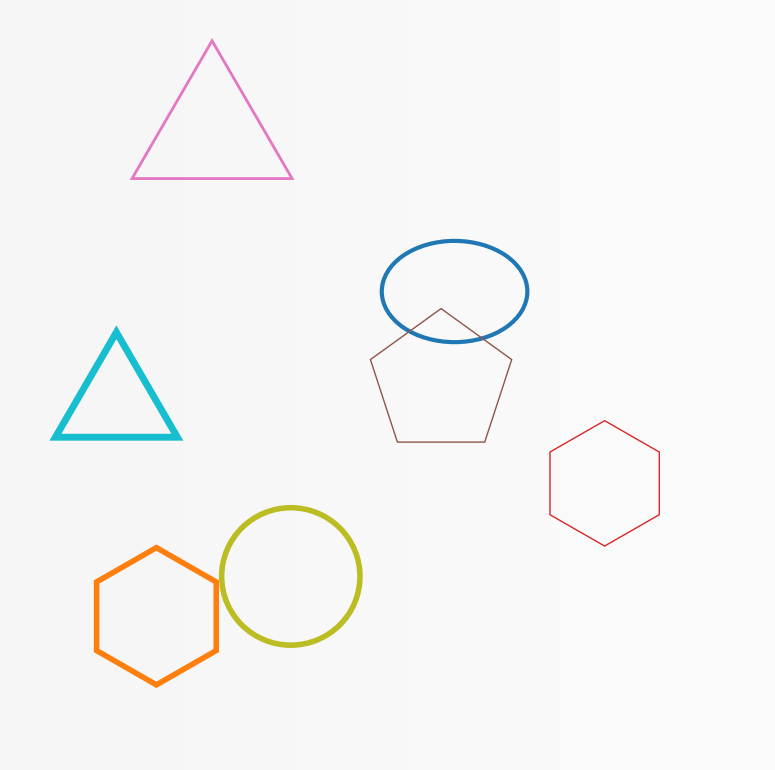[{"shape": "oval", "thickness": 1.5, "radius": 0.47, "center": [0.587, 0.621]}, {"shape": "hexagon", "thickness": 2, "radius": 0.45, "center": [0.202, 0.2]}, {"shape": "hexagon", "thickness": 0.5, "radius": 0.41, "center": [0.78, 0.372]}, {"shape": "pentagon", "thickness": 0.5, "radius": 0.48, "center": [0.569, 0.503]}, {"shape": "triangle", "thickness": 1, "radius": 0.6, "center": [0.274, 0.828]}, {"shape": "circle", "thickness": 2, "radius": 0.45, "center": [0.375, 0.251]}, {"shape": "triangle", "thickness": 2.5, "radius": 0.45, "center": [0.15, 0.478]}]